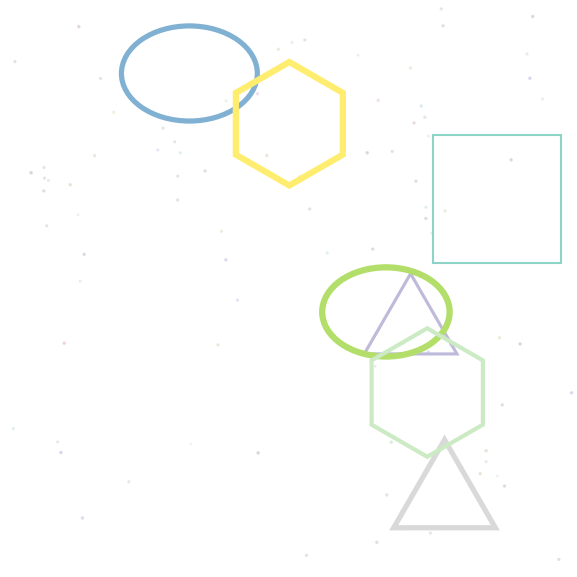[{"shape": "square", "thickness": 1, "radius": 0.55, "center": [0.861, 0.654]}, {"shape": "triangle", "thickness": 1.5, "radius": 0.46, "center": [0.711, 0.433]}, {"shape": "oval", "thickness": 2.5, "radius": 0.59, "center": [0.328, 0.872]}, {"shape": "oval", "thickness": 3, "radius": 0.55, "center": [0.668, 0.459]}, {"shape": "triangle", "thickness": 2.5, "radius": 0.51, "center": [0.77, 0.136]}, {"shape": "hexagon", "thickness": 2, "radius": 0.56, "center": [0.74, 0.319]}, {"shape": "hexagon", "thickness": 3, "radius": 0.53, "center": [0.501, 0.785]}]